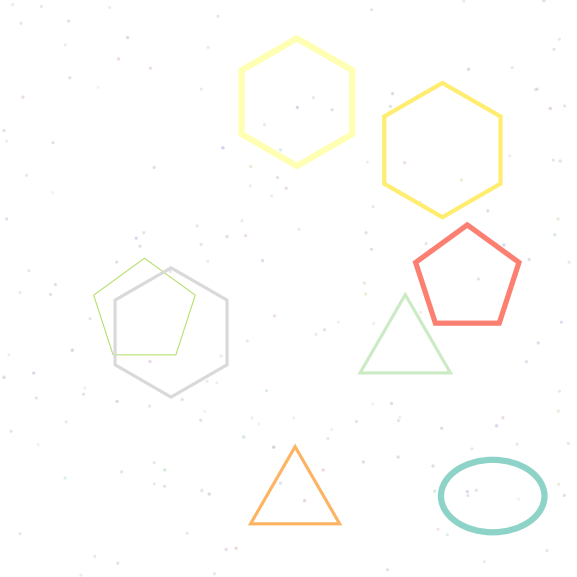[{"shape": "oval", "thickness": 3, "radius": 0.45, "center": [0.853, 0.14]}, {"shape": "hexagon", "thickness": 3, "radius": 0.55, "center": [0.514, 0.822]}, {"shape": "pentagon", "thickness": 2.5, "radius": 0.47, "center": [0.809, 0.516]}, {"shape": "triangle", "thickness": 1.5, "radius": 0.45, "center": [0.511, 0.137]}, {"shape": "pentagon", "thickness": 0.5, "radius": 0.46, "center": [0.25, 0.459]}, {"shape": "hexagon", "thickness": 1.5, "radius": 0.56, "center": [0.296, 0.423]}, {"shape": "triangle", "thickness": 1.5, "radius": 0.45, "center": [0.702, 0.399]}, {"shape": "hexagon", "thickness": 2, "radius": 0.58, "center": [0.766, 0.739]}]